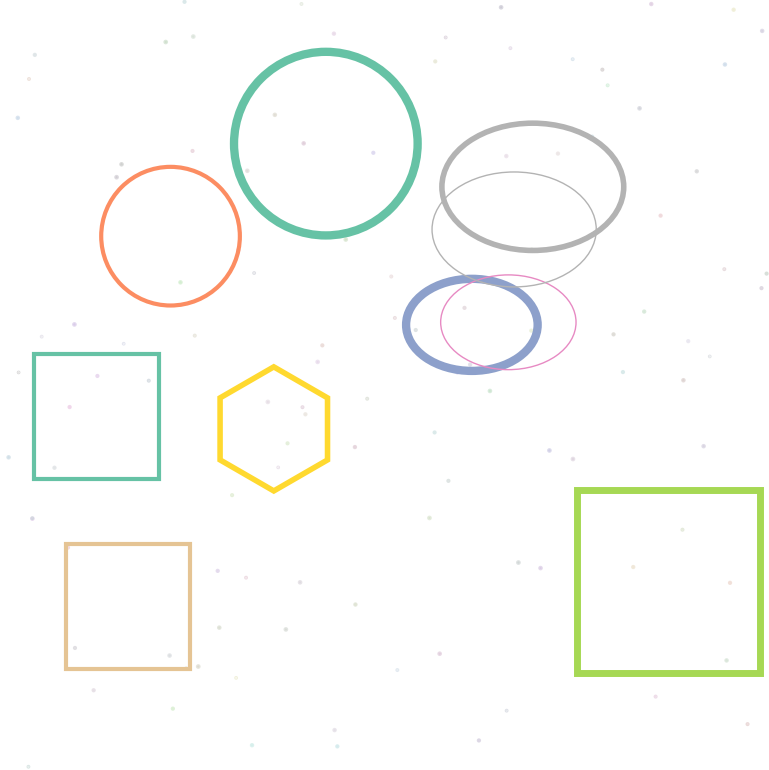[{"shape": "circle", "thickness": 3, "radius": 0.6, "center": [0.423, 0.813]}, {"shape": "square", "thickness": 1.5, "radius": 0.4, "center": [0.125, 0.459]}, {"shape": "circle", "thickness": 1.5, "radius": 0.45, "center": [0.221, 0.693]}, {"shape": "oval", "thickness": 3, "radius": 0.43, "center": [0.613, 0.578]}, {"shape": "oval", "thickness": 0.5, "radius": 0.44, "center": [0.66, 0.581]}, {"shape": "square", "thickness": 2.5, "radius": 0.59, "center": [0.868, 0.244]}, {"shape": "hexagon", "thickness": 2, "radius": 0.4, "center": [0.356, 0.443]}, {"shape": "square", "thickness": 1.5, "radius": 0.4, "center": [0.166, 0.212]}, {"shape": "oval", "thickness": 2, "radius": 0.59, "center": [0.692, 0.757]}, {"shape": "oval", "thickness": 0.5, "radius": 0.53, "center": [0.668, 0.702]}]